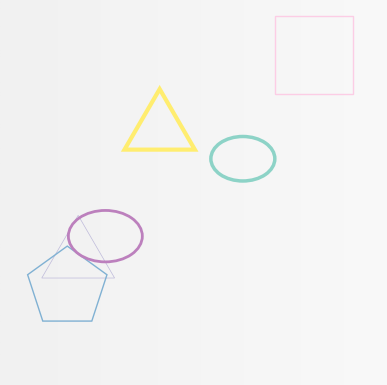[{"shape": "oval", "thickness": 2.5, "radius": 0.41, "center": [0.627, 0.588]}, {"shape": "triangle", "thickness": 0.5, "radius": 0.54, "center": [0.202, 0.332]}, {"shape": "pentagon", "thickness": 1, "radius": 0.54, "center": [0.174, 0.253]}, {"shape": "square", "thickness": 1, "radius": 0.51, "center": [0.81, 0.856]}, {"shape": "oval", "thickness": 2, "radius": 0.48, "center": [0.272, 0.387]}, {"shape": "triangle", "thickness": 3, "radius": 0.52, "center": [0.412, 0.664]}]